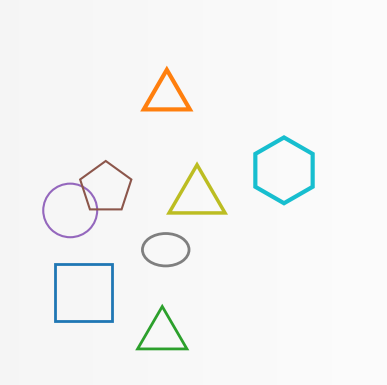[{"shape": "square", "thickness": 2, "radius": 0.37, "center": [0.216, 0.241]}, {"shape": "triangle", "thickness": 3, "radius": 0.34, "center": [0.431, 0.75]}, {"shape": "triangle", "thickness": 2, "radius": 0.37, "center": [0.419, 0.13]}, {"shape": "circle", "thickness": 1.5, "radius": 0.35, "center": [0.181, 0.453]}, {"shape": "pentagon", "thickness": 1.5, "radius": 0.35, "center": [0.273, 0.512]}, {"shape": "oval", "thickness": 2, "radius": 0.3, "center": [0.428, 0.351]}, {"shape": "triangle", "thickness": 2.5, "radius": 0.42, "center": [0.508, 0.489]}, {"shape": "hexagon", "thickness": 3, "radius": 0.43, "center": [0.733, 0.558]}]